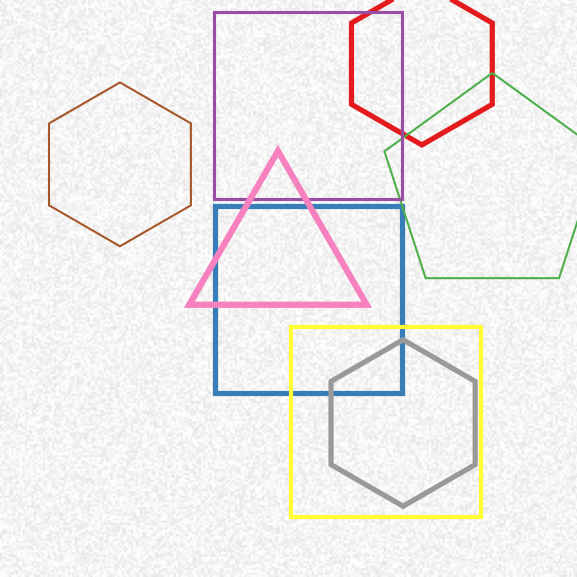[{"shape": "hexagon", "thickness": 2.5, "radius": 0.7, "center": [0.731, 0.889]}, {"shape": "square", "thickness": 2.5, "radius": 0.81, "center": [0.534, 0.48]}, {"shape": "pentagon", "thickness": 1, "radius": 0.98, "center": [0.853, 0.676]}, {"shape": "square", "thickness": 1.5, "radius": 0.81, "center": [0.534, 0.817]}, {"shape": "square", "thickness": 2, "radius": 0.82, "center": [0.669, 0.268]}, {"shape": "hexagon", "thickness": 1, "radius": 0.71, "center": [0.208, 0.715]}, {"shape": "triangle", "thickness": 3, "radius": 0.89, "center": [0.481, 0.56]}, {"shape": "hexagon", "thickness": 2.5, "radius": 0.72, "center": [0.698, 0.267]}]